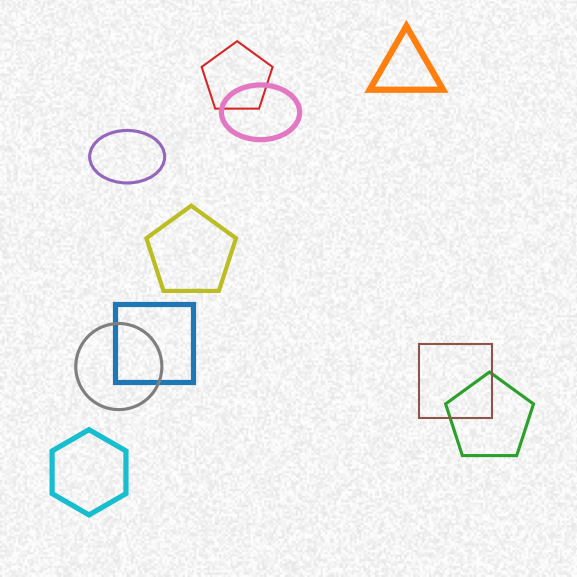[{"shape": "square", "thickness": 2.5, "radius": 0.34, "center": [0.266, 0.405]}, {"shape": "triangle", "thickness": 3, "radius": 0.37, "center": [0.704, 0.88]}, {"shape": "pentagon", "thickness": 1.5, "radius": 0.4, "center": [0.848, 0.275]}, {"shape": "pentagon", "thickness": 1, "radius": 0.32, "center": [0.411, 0.863]}, {"shape": "oval", "thickness": 1.5, "radius": 0.32, "center": [0.22, 0.728]}, {"shape": "square", "thickness": 1, "radius": 0.32, "center": [0.789, 0.34]}, {"shape": "oval", "thickness": 2.5, "radius": 0.34, "center": [0.451, 0.805]}, {"shape": "circle", "thickness": 1.5, "radius": 0.37, "center": [0.206, 0.364]}, {"shape": "pentagon", "thickness": 2, "radius": 0.41, "center": [0.331, 0.561]}, {"shape": "hexagon", "thickness": 2.5, "radius": 0.37, "center": [0.154, 0.181]}]